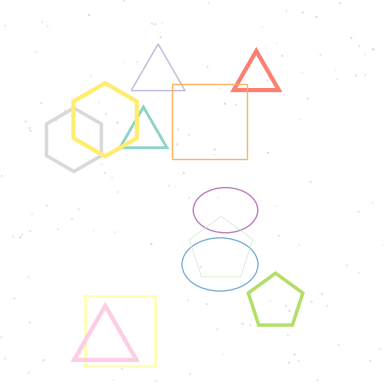[{"shape": "triangle", "thickness": 2, "radius": 0.35, "center": [0.373, 0.652]}, {"shape": "square", "thickness": 2, "radius": 0.45, "center": [0.31, 0.141]}, {"shape": "triangle", "thickness": 1, "radius": 0.4, "center": [0.411, 0.805]}, {"shape": "triangle", "thickness": 3, "radius": 0.34, "center": [0.666, 0.8]}, {"shape": "oval", "thickness": 1, "radius": 0.49, "center": [0.571, 0.313]}, {"shape": "square", "thickness": 1, "radius": 0.49, "center": [0.544, 0.685]}, {"shape": "pentagon", "thickness": 2.5, "radius": 0.37, "center": [0.716, 0.216]}, {"shape": "triangle", "thickness": 3, "radius": 0.47, "center": [0.273, 0.112]}, {"shape": "hexagon", "thickness": 2.5, "radius": 0.41, "center": [0.192, 0.637]}, {"shape": "oval", "thickness": 1, "radius": 0.42, "center": [0.586, 0.454]}, {"shape": "pentagon", "thickness": 0.5, "radius": 0.43, "center": [0.574, 0.351]}, {"shape": "hexagon", "thickness": 3, "radius": 0.48, "center": [0.273, 0.689]}]